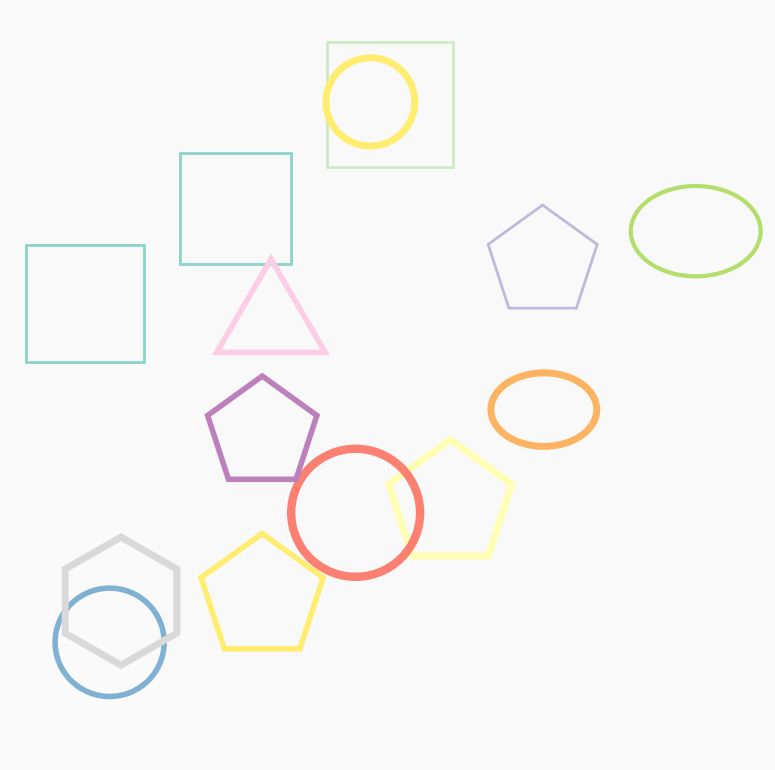[{"shape": "square", "thickness": 1, "radius": 0.36, "center": [0.304, 0.729]}, {"shape": "square", "thickness": 1, "radius": 0.38, "center": [0.11, 0.606]}, {"shape": "pentagon", "thickness": 2.5, "radius": 0.42, "center": [0.581, 0.345]}, {"shape": "pentagon", "thickness": 1, "radius": 0.37, "center": [0.7, 0.66]}, {"shape": "circle", "thickness": 3, "radius": 0.42, "center": [0.459, 0.334]}, {"shape": "circle", "thickness": 2, "radius": 0.35, "center": [0.141, 0.166]}, {"shape": "oval", "thickness": 2.5, "radius": 0.34, "center": [0.702, 0.468]}, {"shape": "oval", "thickness": 1.5, "radius": 0.42, "center": [0.898, 0.7]}, {"shape": "triangle", "thickness": 2, "radius": 0.4, "center": [0.35, 0.583]}, {"shape": "hexagon", "thickness": 2.5, "radius": 0.42, "center": [0.156, 0.219]}, {"shape": "pentagon", "thickness": 2, "radius": 0.37, "center": [0.338, 0.438]}, {"shape": "square", "thickness": 1, "radius": 0.41, "center": [0.503, 0.864]}, {"shape": "circle", "thickness": 2.5, "radius": 0.29, "center": [0.478, 0.868]}, {"shape": "pentagon", "thickness": 2, "radius": 0.41, "center": [0.338, 0.224]}]